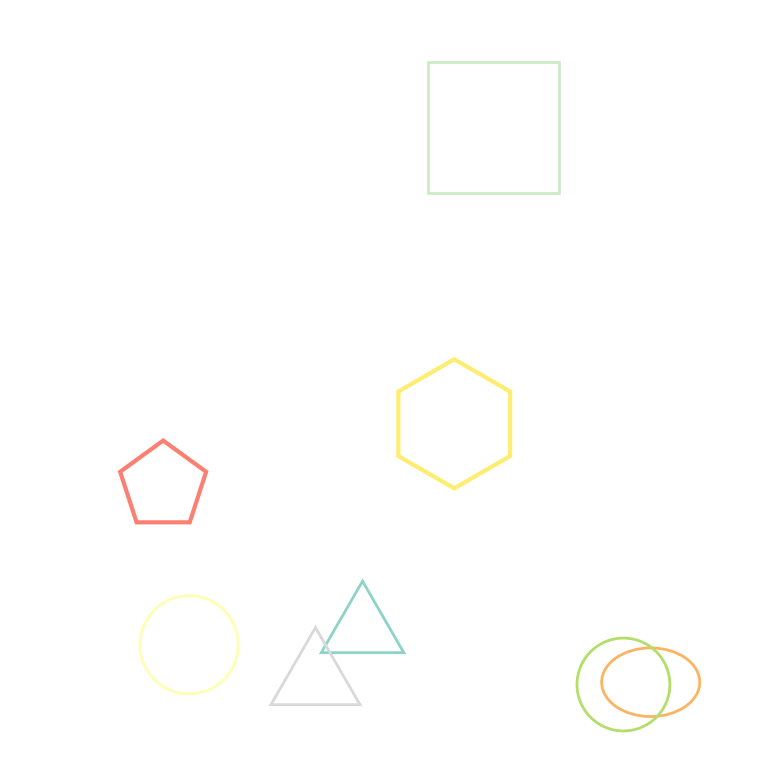[{"shape": "triangle", "thickness": 1, "radius": 0.31, "center": [0.471, 0.183]}, {"shape": "circle", "thickness": 1, "radius": 0.32, "center": [0.245, 0.163]}, {"shape": "pentagon", "thickness": 1.5, "radius": 0.29, "center": [0.212, 0.369]}, {"shape": "oval", "thickness": 1, "radius": 0.32, "center": [0.845, 0.114]}, {"shape": "circle", "thickness": 1, "radius": 0.3, "center": [0.81, 0.111]}, {"shape": "triangle", "thickness": 1, "radius": 0.33, "center": [0.41, 0.118]}, {"shape": "square", "thickness": 1, "radius": 0.42, "center": [0.641, 0.835]}, {"shape": "hexagon", "thickness": 1.5, "radius": 0.42, "center": [0.59, 0.45]}]